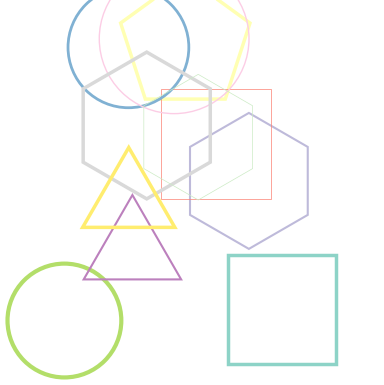[{"shape": "square", "thickness": 2.5, "radius": 0.71, "center": [0.732, 0.197]}, {"shape": "pentagon", "thickness": 2.5, "radius": 0.88, "center": [0.481, 0.886]}, {"shape": "hexagon", "thickness": 1.5, "radius": 0.88, "center": [0.646, 0.53]}, {"shape": "square", "thickness": 0.5, "radius": 0.71, "center": [0.562, 0.626]}, {"shape": "circle", "thickness": 2, "radius": 0.78, "center": [0.334, 0.877]}, {"shape": "circle", "thickness": 3, "radius": 0.74, "center": [0.167, 0.167]}, {"shape": "circle", "thickness": 1, "radius": 0.97, "center": [0.452, 0.899]}, {"shape": "hexagon", "thickness": 2.5, "radius": 0.95, "center": [0.381, 0.674]}, {"shape": "triangle", "thickness": 1.5, "radius": 0.73, "center": [0.344, 0.347]}, {"shape": "hexagon", "thickness": 0.5, "radius": 0.82, "center": [0.515, 0.644]}, {"shape": "triangle", "thickness": 2.5, "radius": 0.69, "center": [0.334, 0.479]}]